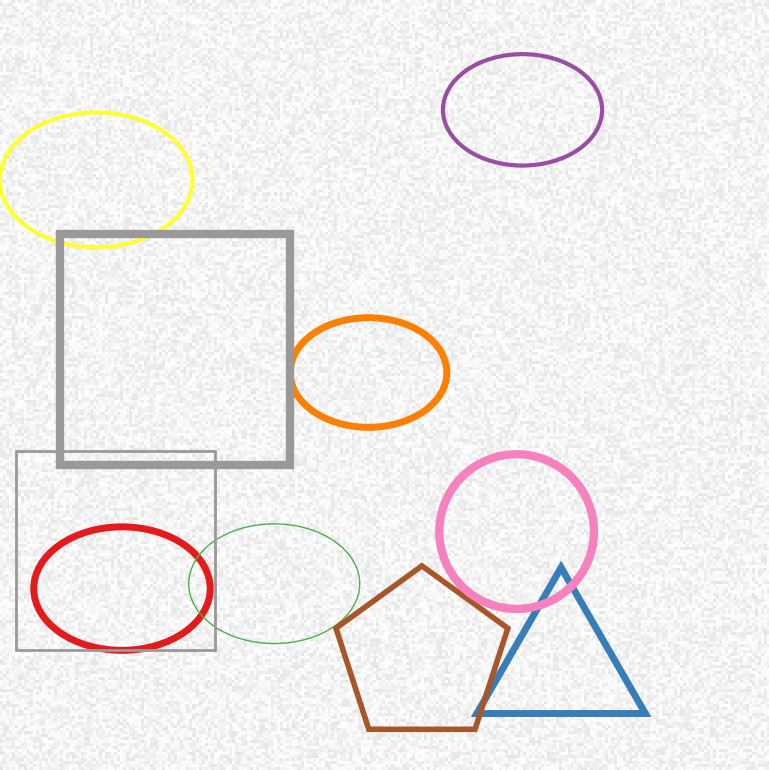[{"shape": "oval", "thickness": 2.5, "radius": 0.57, "center": [0.158, 0.236]}, {"shape": "triangle", "thickness": 2.5, "radius": 0.63, "center": [0.729, 0.137]}, {"shape": "oval", "thickness": 0.5, "radius": 0.56, "center": [0.356, 0.242]}, {"shape": "oval", "thickness": 1.5, "radius": 0.52, "center": [0.679, 0.857]}, {"shape": "oval", "thickness": 2.5, "radius": 0.51, "center": [0.479, 0.516]}, {"shape": "oval", "thickness": 1.5, "radius": 0.63, "center": [0.125, 0.766]}, {"shape": "pentagon", "thickness": 2, "radius": 0.59, "center": [0.548, 0.148]}, {"shape": "circle", "thickness": 3, "radius": 0.5, "center": [0.671, 0.31]}, {"shape": "square", "thickness": 1, "radius": 0.65, "center": [0.15, 0.285]}, {"shape": "square", "thickness": 3, "radius": 0.75, "center": [0.227, 0.546]}]